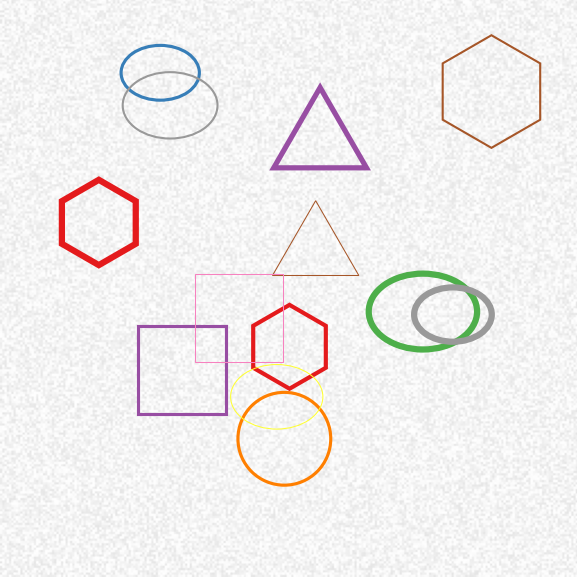[{"shape": "hexagon", "thickness": 3, "radius": 0.37, "center": [0.171, 0.614]}, {"shape": "hexagon", "thickness": 2, "radius": 0.36, "center": [0.501, 0.399]}, {"shape": "oval", "thickness": 1.5, "radius": 0.34, "center": [0.277, 0.873]}, {"shape": "oval", "thickness": 3, "radius": 0.47, "center": [0.732, 0.46]}, {"shape": "triangle", "thickness": 2.5, "radius": 0.46, "center": [0.554, 0.755]}, {"shape": "square", "thickness": 1.5, "radius": 0.38, "center": [0.315, 0.359]}, {"shape": "circle", "thickness": 1.5, "radius": 0.4, "center": [0.492, 0.239]}, {"shape": "oval", "thickness": 0.5, "radius": 0.4, "center": [0.479, 0.312]}, {"shape": "triangle", "thickness": 0.5, "radius": 0.43, "center": [0.547, 0.565]}, {"shape": "hexagon", "thickness": 1, "radius": 0.49, "center": [0.851, 0.841]}, {"shape": "square", "thickness": 0.5, "radius": 0.38, "center": [0.414, 0.448]}, {"shape": "oval", "thickness": 3, "radius": 0.34, "center": [0.784, 0.454]}, {"shape": "oval", "thickness": 1, "radius": 0.41, "center": [0.295, 0.817]}]